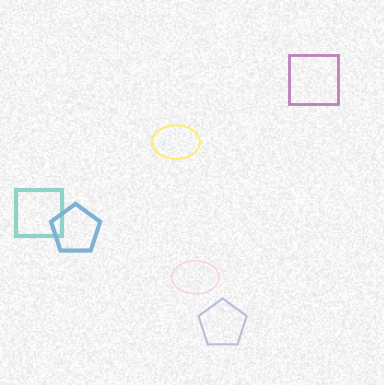[{"shape": "square", "thickness": 3, "radius": 0.3, "center": [0.102, 0.446]}, {"shape": "pentagon", "thickness": 1.5, "radius": 0.33, "center": [0.578, 0.159]}, {"shape": "pentagon", "thickness": 3, "radius": 0.34, "center": [0.196, 0.404]}, {"shape": "oval", "thickness": 1, "radius": 0.31, "center": [0.507, 0.28]}, {"shape": "square", "thickness": 2, "radius": 0.32, "center": [0.815, 0.793]}, {"shape": "oval", "thickness": 1.5, "radius": 0.31, "center": [0.457, 0.631]}]